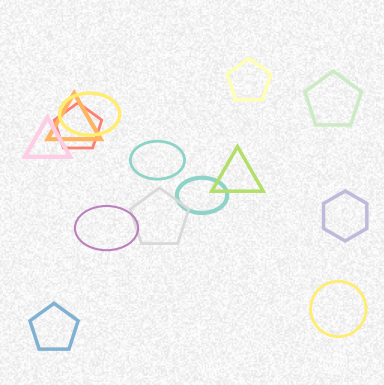[{"shape": "oval", "thickness": 2, "radius": 0.35, "center": [0.409, 0.584]}, {"shape": "oval", "thickness": 3, "radius": 0.33, "center": [0.525, 0.493]}, {"shape": "pentagon", "thickness": 2.5, "radius": 0.3, "center": [0.647, 0.789]}, {"shape": "hexagon", "thickness": 2.5, "radius": 0.32, "center": [0.897, 0.439]}, {"shape": "pentagon", "thickness": 2, "radius": 0.32, "center": [0.203, 0.668]}, {"shape": "pentagon", "thickness": 2.5, "radius": 0.33, "center": [0.14, 0.146]}, {"shape": "triangle", "thickness": 3, "radius": 0.4, "center": [0.193, 0.678]}, {"shape": "triangle", "thickness": 2.5, "radius": 0.39, "center": [0.617, 0.542]}, {"shape": "triangle", "thickness": 3, "radius": 0.34, "center": [0.123, 0.627]}, {"shape": "pentagon", "thickness": 2, "radius": 0.4, "center": [0.414, 0.432]}, {"shape": "oval", "thickness": 1.5, "radius": 0.41, "center": [0.277, 0.408]}, {"shape": "pentagon", "thickness": 2.5, "radius": 0.39, "center": [0.865, 0.738]}, {"shape": "oval", "thickness": 2.5, "radius": 0.39, "center": [0.233, 0.704]}, {"shape": "circle", "thickness": 2, "radius": 0.36, "center": [0.879, 0.198]}]